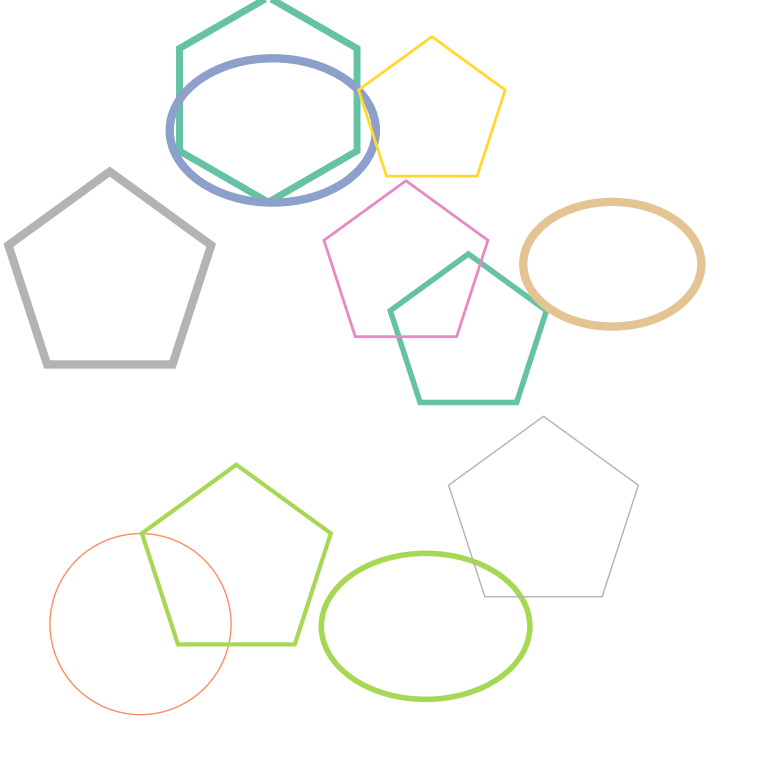[{"shape": "pentagon", "thickness": 2, "radius": 0.53, "center": [0.608, 0.564]}, {"shape": "hexagon", "thickness": 2.5, "radius": 0.67, "center": [0.348, 0.871]}, {"shape": "circle", "thickness": 0.5, "radius": 0.59, "center": [0.183, 0.189]}, {"shape": "oval", "thickness": 3, "radius": 0.67, "center": [0.354, 0.831]}, {"shape": "pentagon", "thickness": 1, "radius": 0.56, "center": [0.527, 0.653]}, {"shape": "oval", "thickness": 2, "radius": 0.68, "center": [0.553, 0.187]}, {"shape": "pentagon", "thickness": 1.5, "radius": 0.65, "center": [0.307, 0.267]}, {"shape": "pentagon", "thickness": 1, "radius": 0.5, "center": [0.561, 0.852]}, {"shape": "oval", "thickness": 3, "radius": 0.58, "center": [0.795, 0.657]}, {"shape": "pentagon", "thickness": 3, "radius": 0.69, "center": [0.143, 0.639]}, {"shape": "pentagon", "thickness": 0.5, "radius": 0.65, "center": [0.706, 0.33]}]